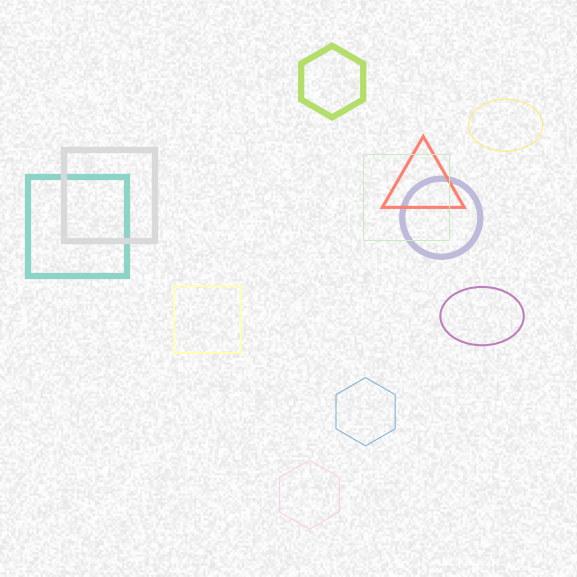[{"shape": "square", "thickness": 3, "radius": 0.43, "center": [0.135, 0.607]}, {"shape": "square", "thickness": 1, "radius": 0.29, "center": [0.36, 0.445]}, {"shape": "circle", "thickness": 3, "radius": 0.34, "center": [0.764, 0.622]}, {"shape": "triangle", "thickness": 1.5, "radius": 0.41, "center": [0.733, 0.681]}, {"shape": "hexagon", "thickness": 0.5, "radius": 0.3, "center": [0.633, 0.286]}, {"shape": "hexagon", "thickness": 3, "radius": 0.31, "center": [0.575, 0.858]}, {"shape": "hexagon", "thickness": 0.5, "radius": 0.3, "center": [0.536, 0.142]}, {"shape": "square", "thickness": 3, "radius": 0.39, "center": [0.19, 0.661]}, {"shape": "oval", "thickness": 1, "radius": 0.36, "center": [0.835, 0.452]}, {"shape": "square", "thickness": 0.5, "radius": 0.37, "center": [0.703, 0.658]}, {"shape": "oval", "thickness": 0.5, "radius": 0.32, "center": [0.876, 0.782]}]